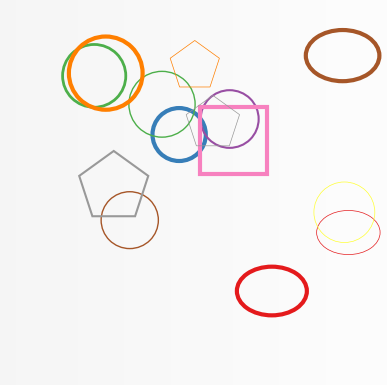[{"shape": "oval", "thickness": 0.5, "radius": 0.41, "center": [0.899, 0.396]}, {"shape": "oval", "thickness": 3, "radius": 0.45, "center": [0.702, 0.244]}, {"shape": "circle", "thickness": 3, "radius": 0.34, "center": [0.462, 0.651]}, {"shape": "circle", "thickness": 2, "radius": 0.41, "center": [0.243, 0.803]}, {"shape": "circle", "thickness": 1, "radius": 0.43, "center": [0.418, 0.729]}, {"shape": "circle", "thickness": 1.5, "radius": 0.37, "center": [0.593, 0.691]}, {"shape": "pentagon", "thickness": 0.5, "radius": 0.33, "center": [0.503, 0.828]}, {"shape": "circle", "thickness": 3, "radius": 0.48, "center": [0.273, 0.81]}, {"shape": "circle", "thickness": 0.5, "radius": 0.39, "center": [0.889, 0.449]}, {"shape": "circle", "thickness": 1, "radius": 0.37, "center": [0.335, 0.428]}, {"shape": "oval", "thickness": 3, "radius": 0.47, "center": [0.884, 0.856]}, {"shape": "square", "thickness": 3, "radius": 0.43, "center": [0.602, 0.635]}, {"shape": "pentagon", "thickness": 0.5, "radius": 0.36, "center": [0.549, 0.68]}, {"shape": "pentagon", "thickness": 1.5, "radius": 0.47, "center": [0.294, 0.514]}]